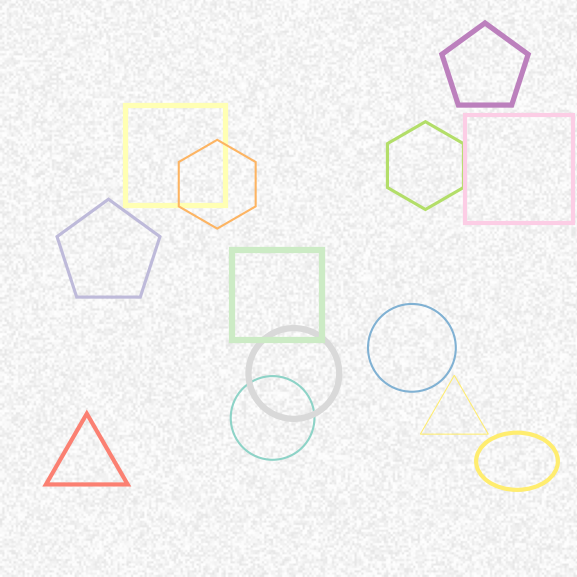[{"shape": "circle", "thickness": 1, "radius": 0.36, "center": [0.472, 0.275]}, {"shape": "square", "thickness": 2.5, "radius": 0.43, "center": [0.302, 0.731]}, {"shape": "pentagon", "thickness": 1.5, "radius": 0.47, "center": [0.188, 0.56]}, {"shape": "triangle", "thickness": 2, "radius": 0.41, "center": [0.15, 0.201]}, {"shape": "circle", "thickness": 1, "radius": 0.38, "center": [0.713, 0.397]}, {"shape": "hexagon", "thickness": 1, "radius": 0.38, "center": [0.376, 0.68]}, {"shape": "hexagon", "thickness": 1.5, "radius": 0.38, "center": [0.737, 0.712]}, {"shape": "square", "thickness": 2, "radius": 0.47, "center": [0.899, 0.706]}, {"shape": "circle", "thickness": 3, "radius": 0.39, "center": [0.509, 0.352]}, {"shape": "pentagon", "thickness": 2.5, "radius": 0.39, "center": [0.84, 0.881]}, {"shape": "square", "thickness": 3, "radius": 0.39, "center": [0.479, 0.488]}, {"shape": "oval", "thickness": 2, "radius": 0.35, "center": [0.895, 0.2]}, {"shape": "triangle", "thickness": 0.5, "radius": 0.34, "center": [0.787, 0.281]}]